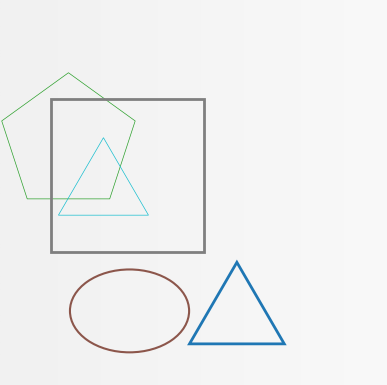[{"shape": "triangle", "thickness": 2, "radius": 0.71, "center": [0.611, 0.177]}, {"shape": "pentagon", "thickness": 0.5, "radius": 0.91, "center": [0.177, 0.63]}, {"shape": "oval", "thickness": 1.5, "radius": 0.77, "center": [0.334, 0.192]}, {"shape": "square", "thickness": 2, "radius": 0.99, "center": [0.328, 0.544]}, {"shape": "triangle", "thickness": 0.5, "radius": 0.67, "center": [0.267, 0.508]}]